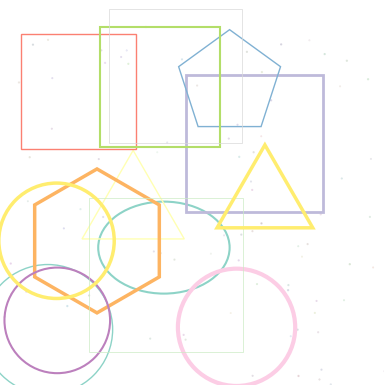[{"shape": "oval", "thickness": 1.5, "radius": 0.85, "center": [0.426, 0.357]}, {"shape": "circle", "thickness": 1, "radius": 0.84, "center": [0.124, 0.144]}, {"shape": "triangle", "thickness": 1, "radius": 0.77, "center": [0.346, 0.456]}, {"shape": "square", "thickness": 2, "radius": 0.89, "center": [0.661, 0.627]}, {"shape": "square", "thickness": 1, "radius": 0.75, "center": [0.205, 0.762]}, {"shape": "pentagon", "thickness": 1, "radius": 0.7, "center": [0.596, 0.784]}, {"shape": "hexagon", "thickness": 2.5, "radius": 0.93, "center": [0.252, 0.374]}, {"shape": "square", "thickness": 1.5, "radius": 0.78, "center": [0.416, 0.774]}, {"shape": "circle", "thickness": 3, "radius": 0.76, "center": [0.614, 0.15]}, {"shape": "square", "thickness": 0.5, "radius": 0.87, "center": [0.456, 0.802]}, {"shape": "circle", "thickness": 1.5, "radius": 0.69, "center": [0.149, 0.168]}, {"shape": "square", "thickness": 0.5, "radius": 1.0, "center": [0.431, 0.285]}, {"shape": "triangle", "thickness": 2.5, "radius": 0.72, "center": [0.688, 0.48]}, {"shape": "circle", "thickness": 2.5, "radius": 0.75, "center": [0.147, 0.375]}]